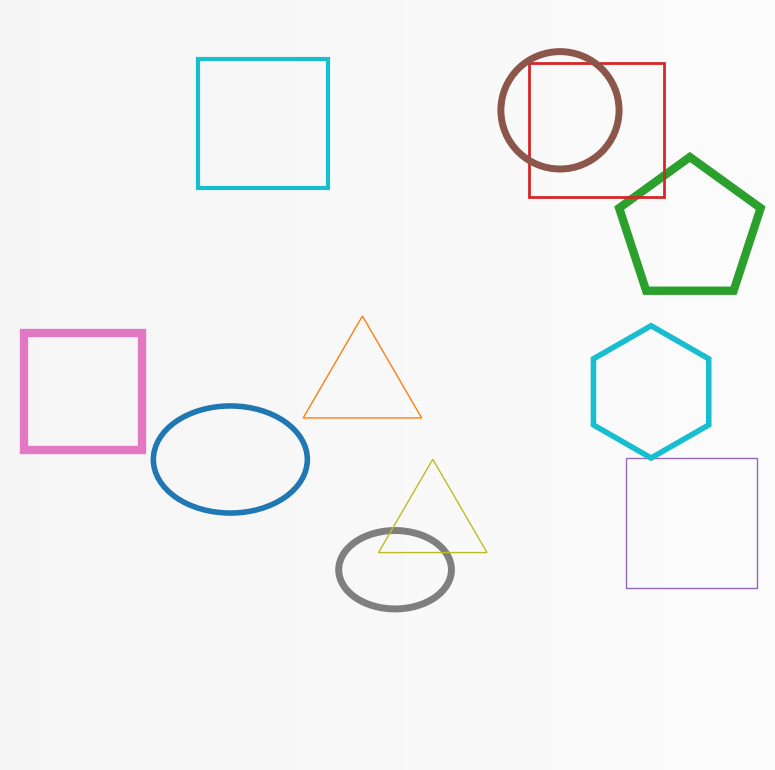[{"shape": "oval", "thickness": 2, "radius": 0.5, "center": [0.297, 0.403]}, {"shape": "triangle", "thickness": 0.5, "radius": 0.44, "center": [0.468, 0.501]}, {"shape": "pentagon", "thickness": 3, "radius": 0.48, "center": [0.89, 0.7]}, {"shape": "square", "thickness": 1, "radius": 0.43, "center": [0.77, 0.831]}, {"shape": "square", "thickness": 0.5, "radius": 0.42, "center": [0.893, 0.321]}, {"shape": "circle", "thickness": 2.5, "radius": 0.38, "center": [0.723, 0.857]}, {"shape": "square", "thickness": 3, "radius": 0.38, "center": [0.107, 0.492]}, {"shape": "oval", "thickness": 2.5, "radius": 0.36, "center": [0.51, 0.26]}, {"shape": "triangle", "thickness": 0.5, "radius": 0.4, "center": [0.558, 0.323]}, {"shape": "square", "thickness": 1.5, "radius": 0.42, "center": [0.34, 0.84]}, {"shape": "hexagon", "thickness": 2, "radius": 0.43, "center": [0.84, 0.491]}]